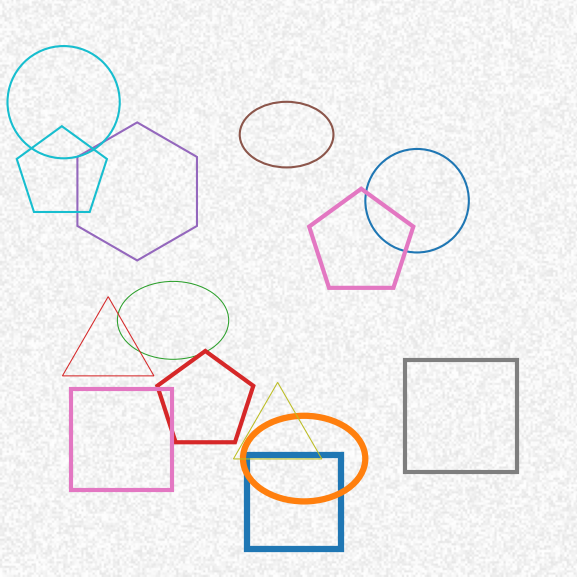[{"shape": "circle", "thickness": 1, "radius": 0.45, "center": [0.722, 0.652]}, {"shape": "square", "thickness": 3, "radius": 0.41, "center": [0.509, 0.13]}, {"shape": "oval", "thickness": 3, "radius": 0.53, "center": [0.527, 0.205]}, {"shape": "oval", "thickness": 0.5, "radius": 0.48, "center": [0.3, 0.444]}, {"shape": "triangle", "thickness": 0.5, "radius": 0.46, "center": [0.187, 0.394]}, {"shape": "pentagon", "thickness": 2, "radius": 0.44, "center": [0.356, 0.304]}, {"shape": "hexagon", "thickness": 1, "radius": 0.6, "center": [0.238, 0.668]}, {"shape": "oval", "thickness": 1, "radius": 0.41, "center": [0.496, 0.766]}, {"shape": "square", "thickness": 2, "radius": 0.44, "center": [0.21, 0.238]}, {"shape": "pentagon", "thickness": 2, "radius": 0.47, "center": [0.625, 0.577]}, {"shape": "square", "thickness": 2, "radius": 0.48, "center": [0.798, 0.279]}, {"shape": "triangle", "thickness": 0.5, "radius": 0.44, "center": [0.481, 0.249]}, {"shape": "circle", "thickness": 1, "radius": 0.49, "center": [0.11, 0.822]}, {"shape": "pentagon", "thickness": 1, "radius": 0.41, "center": [0.107, 0.698]}]